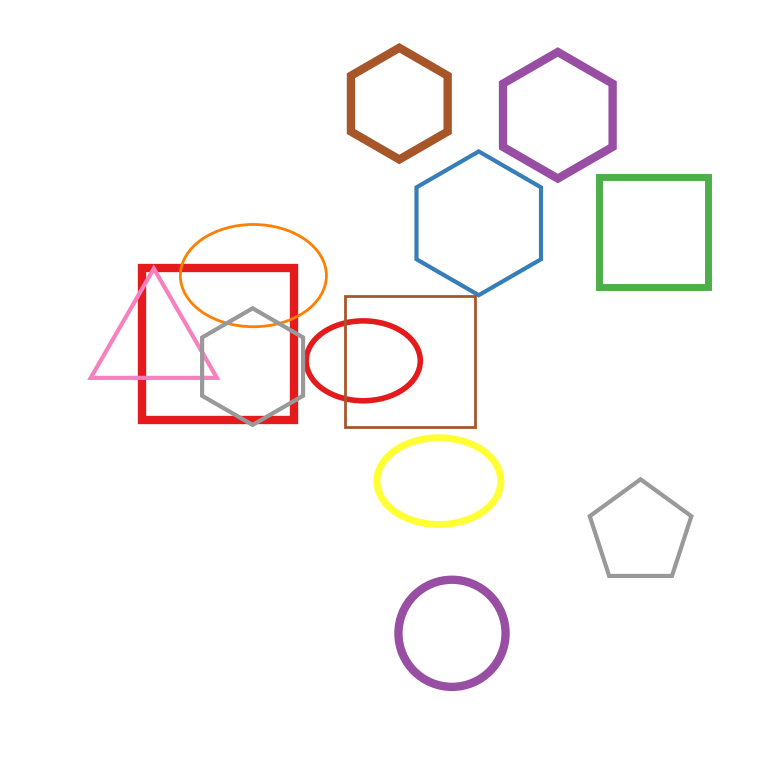[{"shape": "square", "thickness": 3, "radius": 0.49, "center": [0.284, 0.553]}, {"shape": "oval", "thickness": 2, "radius": 0.37, "center": [0.472, 0.531]}, {"shape": "hexagon", "thickness": 1.5, "radius": 0.47, "center": [0.622, 0.71]}, {"shape": "square", "thickness": 2.5, "radius": 0.35, "center": [0.849, 0.699]}, {"shape": "circle", "thickness": 3, "radius": 0.35, "center": [0.587, 0.178]}, {"shape": "hexagon", "thickness": 3, "radius": 0.41, "center": [0.724, 0.85]}, {"shape": "oval", "thickness": 1, "radius": 0.47, "center": [0.329, 0.642]}, {"shape": "oval", "thickness": 2.5, "radius": 0.4, "center": [0.57, 0.375]}, {"shape": "hexagon", "thickness": 3, "radius": 0.36, "center": [0.519, 0.865]}, {"shape": "square", "thickness": 1, "radius": 0.42, "center": [0.532, 0.53]}, {"shape": "triangle", "thickness": 1.5, "radius": 0.47, "center": [0.2, 0.557]}, {"shape": "hexagon", "thickness": 1.5, "radius": 0.38, "center": [0.328, 0.524]}, {"shape": "pentagon", "thickness": 1.5, "radius": 0.35, "center": [0.832, 0.308]}]